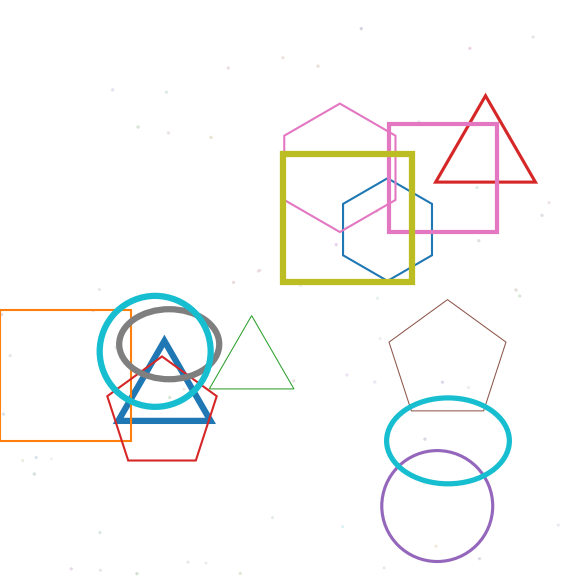[{"shape": "triangle", "thickness": 3, "radius": 0.46, "center": [0.285, 0.316]}, {"shape": "hexagon", "thickness": 1, "radius": 0.44, "center": [0.671, 0.602]}, {"shape": "square", "thickness": 1, "radius": 0.57, "center": [0.114, 0.348]}, {"shape": "triangle", "thickness": 0.5, "radius": 0.42, "center": [0.436, 0.368]}, {"shape": "triangle", "thickness": 1.5, "radius": 0.5, "center": [0.841, 0.734]}, {"shape": "pentagon", "thickness": 1, "radius": 0.5, "center": [0.281, 0.282]}, {"shape": "circle", "thickness": 1.5, "radius": 0.48, "center": [0.757, 0.123]}, {"shape": "pentagon", "thickness": 0.5, "radius": 0.53, "center": [0.775, 0.374]}, {"shape": "square", "thickness": 2, "radius": 0.47, "center": [0.767, 0.691]}, {"shape": "hexagon", "thickness": 1, "radius": 0.56, "center": [0.589, 0.709]}, {"shape": "oval", "thickness": 3, "radius": 0.43, "center": [0.293, 0.403]}, {"shape": "square", "thickness": 3, "radius": 0.55, "center": [0.602, 0.622]}, {"shape": "oval", "thickness": 2.5, "radius": 0.53, "center": [0.776, 0.236]}, {"shape": "circle", "thickness": 3, "radius": 0.48, "center": [0.269, 0.391]}]